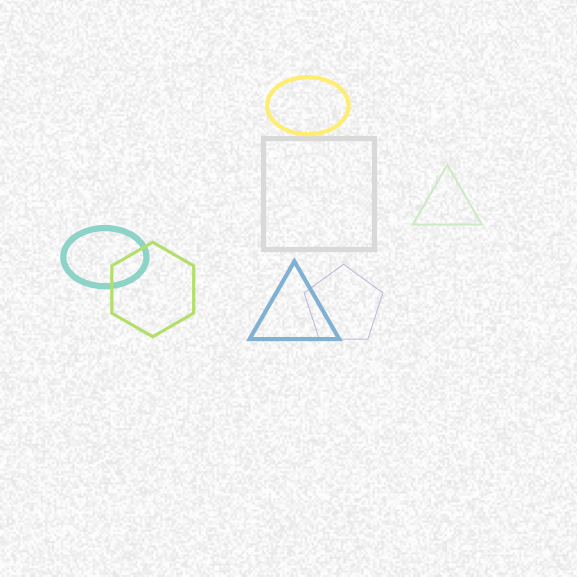[{"shape": "oval", "thickness": 3, "radius": 0.36, "center": [0.182, 0.554]}, {"shape": "pentagon", "thickness": 0.5, "radius": 0.36, "center": [0.595, 0.47]}, {"shape": "triangle", "thickness": 2, "radius": 0.45, "center": [0.51, 0.457]}, {"shape": "hexagon", "thickness": 1.5, "radius": 0.41, "center": [0.264, 0.498]}, {"shape": "square", "thickness": 2.5, "radius": 0.48, "center": [0.551, 0.663]}, {"shape": "triangle", "thickness": 1, "radius": 0.35, "center": [0.775, 0.645]}, {"shape": "oval", "thickness": 2, "radius": 0.35, "center": [0.533, 0.816]}]